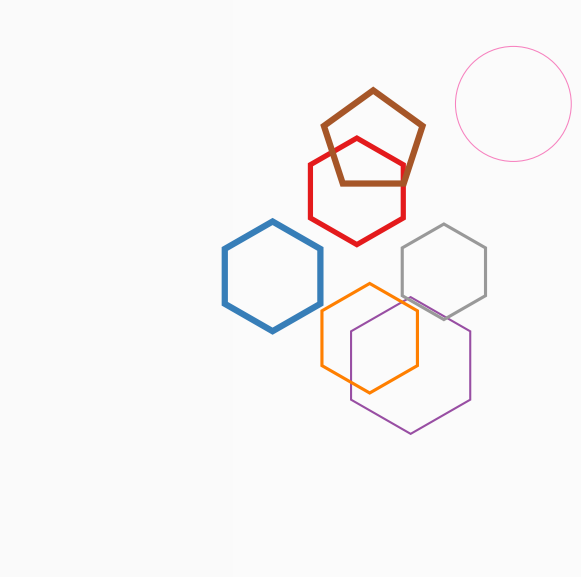[{"shape": "hexagon", "thickness": 2.5, "radius": 0.46, "center": [0.614, 0.668]}, {"shape": "hexagon", "thickness": 3, "radius": 0.47, "center": [0.469, 0.521]}, {"shape": "hexagon", "thickness": 1, "radius": 0.59, "center": [0.706, 0.366]}, {"shape": "hexagon", "thickness": 1.5, "radius": 0.47, "center": [0.636, 0.413]}, {"shape": "pentagon", "thickness": 3, "radius": 0.45, "center": [0.642, 0.753]}, {"shape": "circle", "thickness": 0.5, "radius": 0.5, "center": [0.883, 0.819]}, {"shape": "hexagon", "thickness": 1.5, "radius": 0.41, "center": [0.764, 0.529]}]